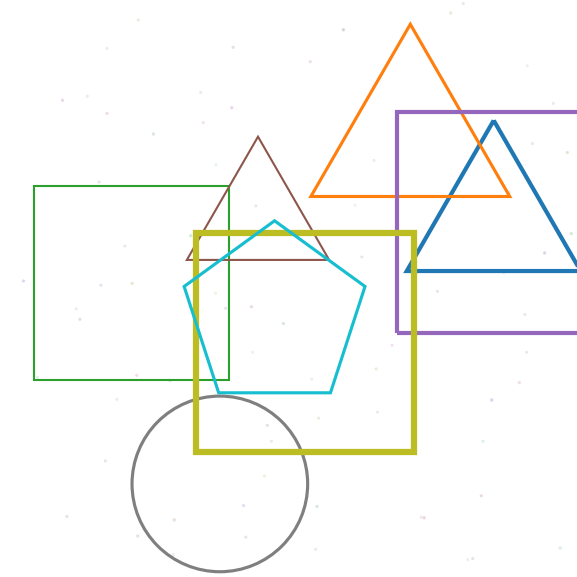[{"shape": "triangle", "thickness": 2, "radius": 0.87, "center": [0.855, 0.617]}, {"shape": "triangle", "thickness": 1.5, "radius": 0.99, "center": [0.71, 0.758]}, {"shape": "square", "thickness": 1, "radius": 0.84, "center": [0.228, 0.509]}, {"shape": "square", "thickness": 2, "radius": 0.96, "center": [0.878, 0.614]}, {"shape": "triangle", "thickness": 1, "radius": 0.71, "center": [0.447, 0.62]}, {"shape": "circle", "thickness": 1.5, "radius": 0.76, "center": [0.381, 0.161]}, {"shape": "square", "thickness": 3, "radius": 0.95, "center": [0.528, 0.406]}, {"shape": "pentagon", "thickness": 1.5, "radius": 0.82, "center": [0.475, 0.452]}]